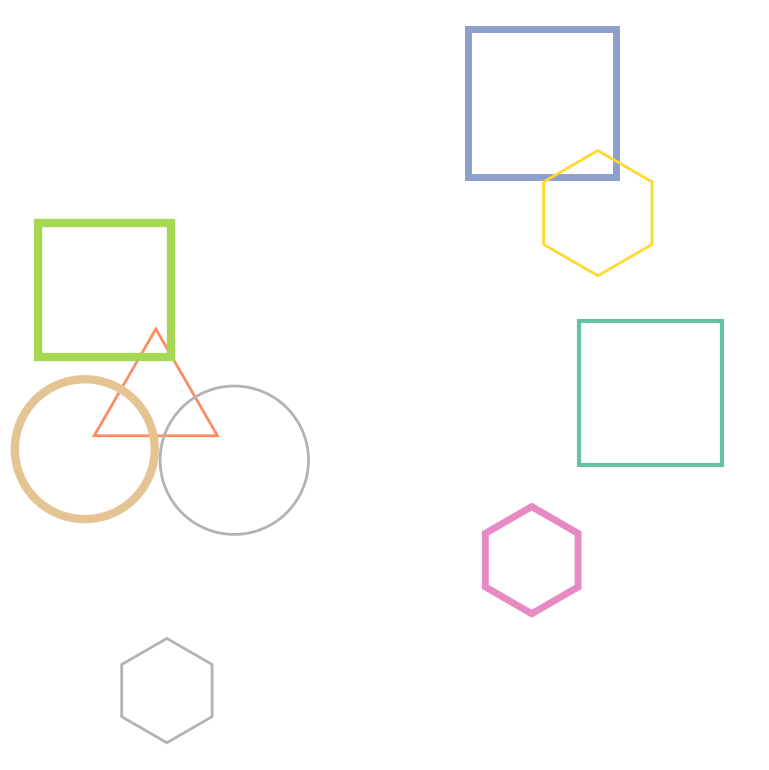[{"shape": "square", "thickness": 1.5, "radius": 0.47, "center": [0.845, 0.49]}, {"shape": "triangle", "thickness": 1, "radius": 0.46, "center": [0.202, 0.48]}, {"shape": "square", "thickness": 2.5, "radius": 0.48, "center": [0.704, 0.867]}, {"shape": "hexagon", "thickness": 2.5, "radius": 0.35, "center": [0.691, 0.273]}, {"shape": "square", "thickness": 3, "radius": 0.43, "center": [0.136, 0.623]}, {"shape": "hexagon", "thickness": 1, "radius": 0.41, "center": [0.776, 0.723]}, {"shape": "circle", "thickness": 3, "radius": 0.45, "center": [0.11, 0.417]}, {"shape": "circle", "thickness": 1, "radius": 0.48, "center": [0.304, 0.402]}, {"shape": "hexagon", "thickness": 1, "radius": 0.34, "center": [0.217, 0.103]}]